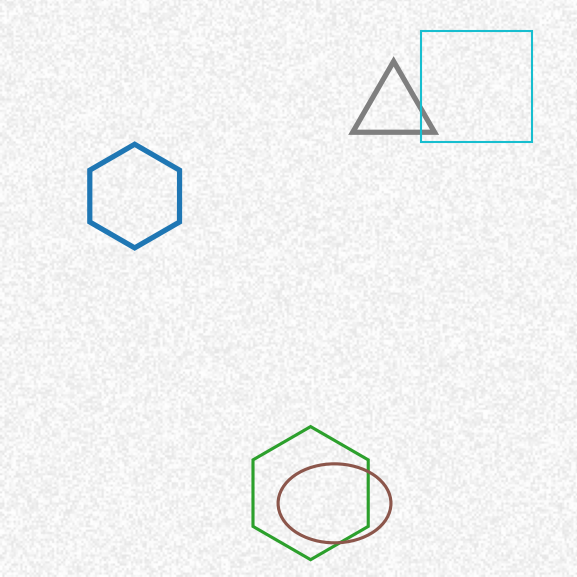[{"shape": "hexagon", "thickness": 2.5, "radius": 0.45, "center": [0.233, 0.66]}, {"shape": "hexagon", "thickness": 1.5, "radius": 0.58, "center": [0.538, 0.145]}, {"shape": "oval", "thickness": 1.5, "radius": 0.49, "center": [0.579, 0.128]}, {"shape": "triangle", "thickness": 2.5, "radius": 0.41, "center": [0.682, 0.811]}, {"shape": "square", "thickness": 1, "radius": 0.48, "center": [0.825, 0.849]}]